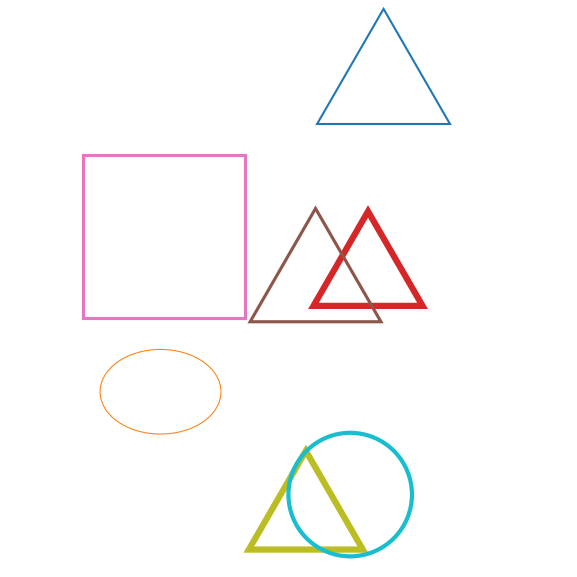[{"shape": "triangle", "thickness": 1, "radius": 0.66, "center": [0.664, 0.851]}, {"shape": "oval", "thickness": 0.5, "radius": 0.52, "center": [0.278, 0.321]}, {"shape": "triangle", "thickness": 3, "radius": 0.55, "center": [0.637, 0.524]}, {"shape": "triangle", "thickness": 1.5, "radius": 0.65, "center": [0.546, 0.507]}, {"shape": "square", "thickness": 1.5, "radius": 0.7, "center": [0.284, 0.589]}, {"shape": "triangle", "thickness": 3, "radius": 0.57, "center": [0.53, 0.104]}, {"shape": "circle", "thickness": 2, "radius": 0.53, "center": [0.606, 0.143]}]